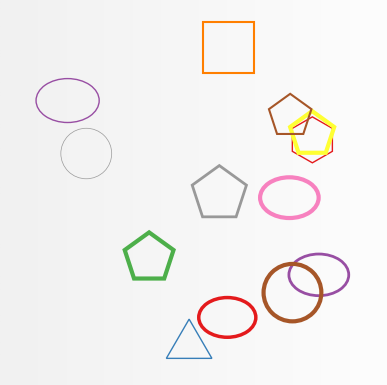[{"shape": "oval", "thickness": 2.5, "radius": 0.37, "center": [0.587, 0.176]}, {"shape": "hexagon", "thickness": 1, "radius": 0.3, "center": [0.806, 0.637]}, {"shape": "triangle", "thickness": 1, "radius": 0.34, "center": [0.488, 0.103]}, {"shape": "pentagon", "thickness": 3, "radius": 0.33, "center": [0.385, 0.33]}, {"shape": "oval", "thickness": 2, "radius": 0.39, "center": [0.823, 0.286]}, {"shape": "oval", "thickness": 1, "radius": 0.41, "center": [0.174, 0.739]}, {"shape": "square", "thickness": 1.5, "radius": 0.33, "center": [0.591, 0.877]}, {"shape": "pentagon", "thickness": 3, "radius": 0.3, "center": [0.806, 0.652]}, {"shape": "pentagon", "thickness": 1.5, "radius": 0.29, "center": [0.749, 0.699]}, {"shape": "circle", "thickness": 3, "radius": 0.37, "center": [0.755, 0.24]}, {"shape": "oval", "thickness": 3, "radius": 0.38, "center": [0.747, 0.487]}, {"shape": "pentagon", "thickness": 2, "radius": 0.37, "center": [0.566, 0.496]}, {"shape": "circle", "thickness": 0.5, "radius": 0.33, "center": [0.223, 0.601]}]